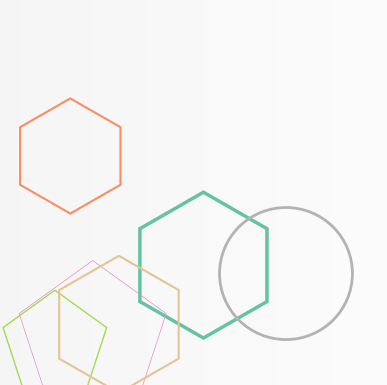[{"shape": "hexagon", "thickness": 2.5, "radius": 0.95, "center": [0.525, 0.311]}, {"shape": "hexagon", "thickness": 1.5, "radius": 0.75, "center": [0.181, 0.595]}, {"shape": "pentagon", "thickness": 0.5, "radius": 1.0, "center": [0.239, 0.124]}, {"shape": "pentagon", "thickness": 1, "radius": 0.7, "center": [0.142, 0.106]}, {"shape": "hexagon", "thickness": 1.5, "radius": 0.89, "center": [0.307, 0.158]}, {"shape": "circle", "thickness": 2, "radius": 0.86, "center": [0.738, 0.29]}]